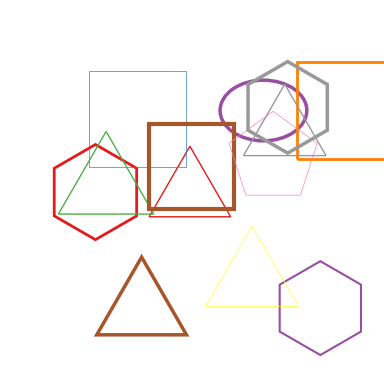[{"shape": "hexagon", "thickness": 2, "radius": 0.62, "center": [0.248, 0.501]}, {"shape": "triangle", "thickness": 1, "radius": 0.61, "center": [0.493, 0.498]}, {"shape": "square", "thickness": 0.5, "radius": 0.63, "center": [0.357, 0.69]}, {"shape": "triangle", "thickness": 1, "radius": 0.72, "center": [0.276, 0.516]}, {"shape": "hexagon", "thickness": 1.5, "radius": 0.61, "center": [0.832, 0.2]}, {"shape": "oval", "thickness": 2.5, "radius": 0.56, "center": [0.684, 0.713]}, {"shape": "square", "thickness": 2, "radius": 0.63, "center": [0.897, 0.713]}, {"shape": "triangle", "thickness": 0.5, "radius": 0.7, "center": [0.655, 0.274]}, {"shape": "square", "thickness": 3, "radius": 0.55, "center": [0.497, 0.567]}, {"shape": "triangle", "thickness": 2.5, "radius": 0.67, "center": [0.368, 0.198]}, {"shape": "pentagon", "thickness": 0.5, "radius": 0.6, "center": [0.709, 0.591]}, {"shape": "hexagon", "thickness": 2.5, "radius": 0.59, "center": [0.747, 0.721]}, {"shape": "triangle", "thickness": 1, "radius": 0.62, "center": [0.74, 0.658]}]